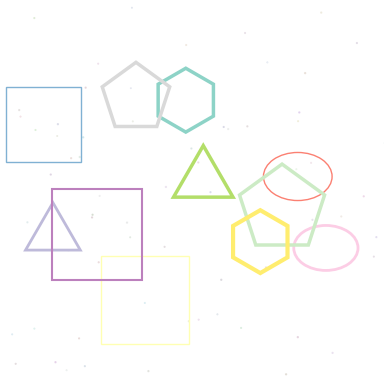[{"shape": "hexagon", "thickness": 2.5, "radius": 0.41, "center": [0.483, 0.74]}, {"shape": "square", "thickness": 1, "radius": 0.57, "center": [0.376, 0.22]}, {"shape": "triangle", "thickness": 2, "radius": 0.41, "center": [0.137, 0.391]}, {"shape": "oval", "thickness": 1, "radius": 0.45, "center": [0.773, 0.542]}, {"shape": "square", "thickness": 1, "radius": 0.49, "center": [0.112, 0.677]}, {"shape": "triangle", "thickness": 2.5, "radius": 0.45, "center": [0.528, 0.533]}, {"shape": "oval", "thickness": 2, "radius": 0.42, "center": [0.846, 0.356]}, {"shape": "pentagon", "thickness": 2.5, "radius": 0.46, "center": [0.353, 0.746]}, {"shape": "square", "thickness": 1.5, "radius": 0.59, "center": [0.252, 0.39]}, {"shape": "pentagon", "thickness": 2.5, "radius": 0.58, "center": [0.733, 0.458]}, {"shape": "hexagon", "thickness": 3, "radius": 0.41, "center": [0.676, 0.372]}]